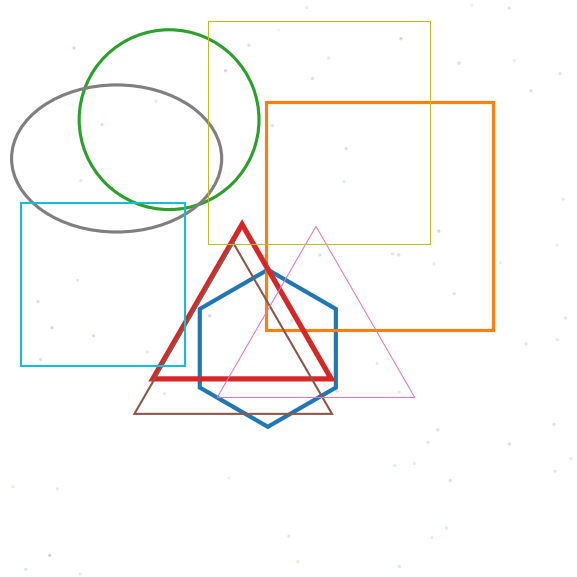[{"shape": "hexagon", "thickness": 2, "radius": 0.68, "center": [0.464, 0.396]}, {"shape": "square", "thickness": 1.5, "radius": 0.98, "center": [0.657, 0.625]}, {"shape": "circle", "thickness": 1.5, "radius": 0.78, "center": [0.293, 0.792]}, {"shape": "triangle", "thickness": 2.5, "radius": 0.89, "center": [0.419, 0.432]}, {"shape": "triangle", "thickness": 1, "radius": 0.99, "center": [0.404, 0.381]}, {"shape": "triangle", "thickness": 0.5, "radius": 0.99, "center": [0.547, 0.41]}, {"shape": "oval", "thickness": 1.5, "radius": 0.91, "center": [0.202, 0.725]}, {"shape": "square", "thickness": 0.5, "radius": 0.96, "center": [0.552, 0.769]}, {"shape": "square", "thickness": 1, "radius": 0.71, "center": [0.178, 0.506]}]